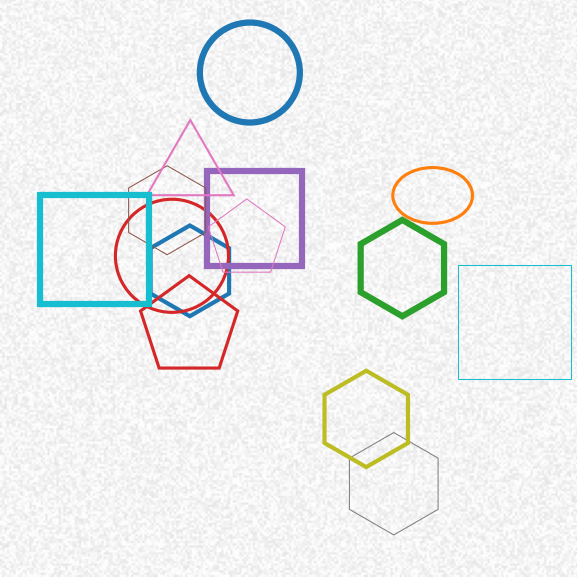[{"shape": "hexagon", "thickness": 2, "radius": 0.39, "center": [0.329, 0.53]}, {"shape": "circle", "thickness": 3, "radius": 0.43, "center": [0.433, 0.874]}, {"shape": "oval", "thickness": 1.5, "radius": 0.34, "center": [0.749, 0.661]}, {"shape": "hexagon", "thickness": 3, "radius": 0.42, "center": [0.697, 0.535]}, {"shape": "circle", "thickness": 1.5, "radius": 0.49, "center": [0.298, 0.556]}, {"shape": "pentagon", "thickness": 1.5, "radius": 0.44, "center": [0.328, 0.433]}, {"shape": "square", "thickness": 3, "radius": 0.41, "center": [0.441, 0.621]}, {"shape": "hexagon", "thickness": 0.5, "radius": 0.39, "center": [0.289, 0.635]}, {"shape": "triangle", "thickness": 1, "radius": 0.43, "center": [0.33, 0.704]}, {"shape": "pentagon", "thickness": 0.5, "radius": 0.35, "center": [0.427, 0.585]}, {"shape": "hexagon", "thickness": 0.5, "radius": 0.44, "center": [0.682, 0.161]}, {"shape": "hexagon", "thickness": 2, "radius": 0.42, "center": [0.634, 0.274]}, {"shape": "square", "thickness": 0.5, "radius": 0.49, "center": [0.891, 0.441]}, {"shape": "square", "thickness": 3, "radius": 0.47, "center": [0.163, 0.567]}]